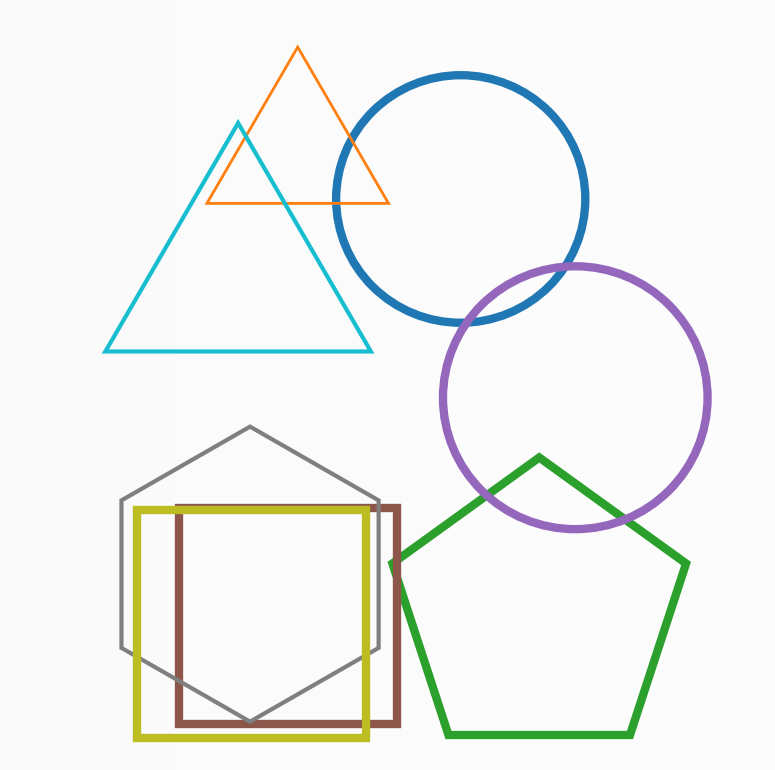[{"shape": "circle", "thickness": 3, "radius": 0.8, "center": [0.594, 0.742]}, {"shape": "triangle", "thickness": 1, "radius": 0.68, "center": [0.384, 0.804]}, {"shape": "pentagon", "thickness": 3, "radius": 1.0, "center": [0.696, 0.207]}, {"shape": "circle", "thickness": 3, "radius": 0.85, "center": [0.742, 0.483]}, {"shape": "square", "thickness": 3, "radius": 0.7, "center": [0.371, 0.2]}, {"shape": "hexagon", "thickness": 1.5, "radius": 0.96, "center": [0.323, 0.254]}, {"shape": "square", "thickness": 3, "radius": 0.74, "center": [0.325, 0.189]}, {"shape": "triangle", "thickness": 1.5, "radius": 0.99, "center": [0.307, 0.642]}]